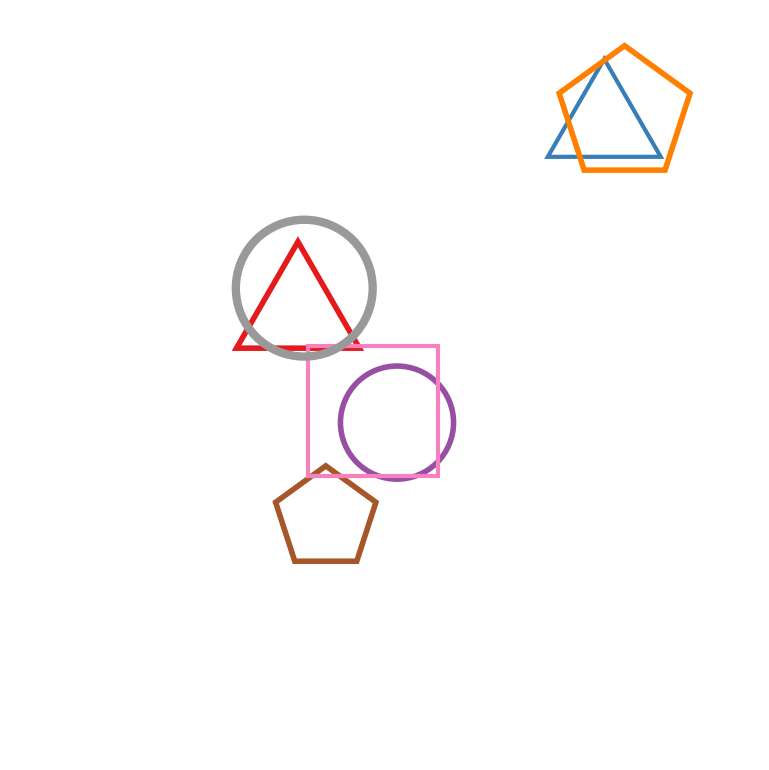[{"shape": "triangle", "thickness": 2, "radius": 0.46, "center": [0.387, 0.594]}, {"shape": "triangle", "thickness": 1.5, "radius": 0.42, "center": [0.785, 0.839]}, {"shape": "circle", "thickness": 2, "radius": 0.37, "center": [0.516, 0.451]}, {"shape": "pentagon", "thickness": 2, "radius": 0.45, "center": [0.811, 0.851]}, {"shape": "pentagon", "thickness": 2, "radius": 0.34, "center": [0.423, 0.327]}, {"shape": "square", "thickness": 1.5, "radius": 0.42, "center": [0.485, 0.466]}, {"shape": "circle", "thickness": 3, "radius": 0.44, "center": [0.395, 0.626]}]